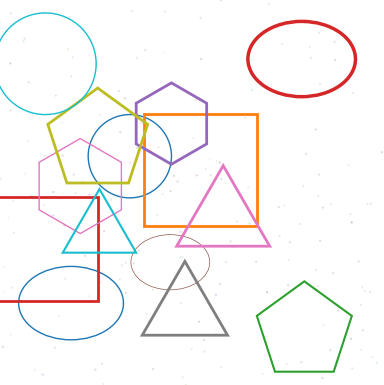[{"shape": "oval", "thickness": 1, "radius": 0.68, "center": [0.185, 0.213]}, {"shape": "circle", "thickness": 1, "radius": 0.54, "center": [0.337, 0.594]}, {"shape": "square", "thickness": 2, "radius": 0.73, "center": [0.522, 0.559]}, {"shape": "pentagon", "thickness": 1.5, "radius": 0.65, "center": [0.79, 0.139]}, {"shape": "square", "thickness": 2, "radius": 0.67, "center": [0.12, 0.354]}, {"shape": "oval", "thickness": 2.5, "radius": 0.7, "center": [0.784, 0.847]}, {"shape": "hexagon", "thickness": 2, "radius": 0.53, "center": [0.445, 0.679]}, {"shape": "oval", "thickness": 0.5, "radius": 0.51, "center": [0.442, 0.319]}, {"shape": "hexagon", "thickness": 1, "radius": 0.62, "center": [0.208, 0.517]}, {"shape": "triangle", "thickness": 2, "radius": 0.7, "center": [0.58, 0.43]}, {"shape": "triangle", "thickness": 2, "radius": 0.64, "center": [0.48, 0.193]}, {"shape": "pentagon", "thickness": 2, "radius": 0.68, "center": [0.254, 0.635]}, {"shape": "circle", "thickness": 1, "radius": 0.66, "center": [0.118, 0.834]}, {"shape": "triangle", "thickness": 1.5, "radius": 0.55, "center": [0.258, 0.399]}]